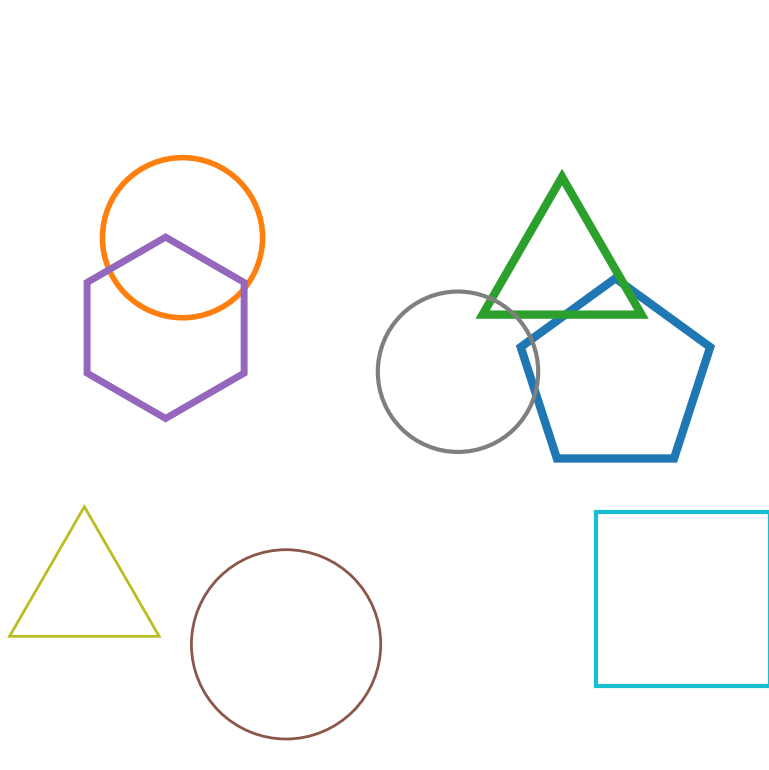[{"shape": "pentagon", "thickness": 3, "radius": 0.65, "center": [0.799, 0.509]}, {"shape": "circle", "thickness": 2, "radius": 0.52, "center": [0.237, 0.691]}, {"shape": "triangle", "thickness": 3, "radius": 0.6, "center": [0.73, 0.651]}, {"shape": "hexagon", "thickness": 2.5, "radius": 0.59, "center": [0.215, 0.574]}, {"shape": "circle", "thickness": 1, "radius": 0.61, "center": [0.372, 0.163]}, {"shape": "circle", "thickness": 1.5, "radius": 0.52, "center": [0.595, 0.517]}, {"shape": "triangle", "thickness": 1, "radius": 0.56, "center": [0.11, 0.23]}, {"shape": "square", "thickness": 1.5, "radius": 0.56, "center": [0.887, 0.222]}]